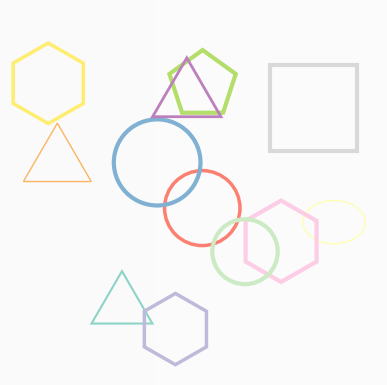[{"shape": "triangle", "thickness": 1.5, "radius": 0.45, "center": [0.315, 0.205]}, {"shape": "oval", "thickness": 1, "radius": 0.4, "center": [0.862, 0.423]}, {"shape": "hexagon", "thickness": 2.5, "radius": 0.46, "center": [0.453, 0.145]}, {"shape": "circle", "thickness": 2.5, "radius": 0.49, "center": [0.522, 0.46]}, {"shape": "circle", "thickness": 3, "radius": 0.56, "center": [0.406, 0.578]}, {"shape": "triangle", "thickness": 1, "radius": 0.51, "center": [0.148, 0.579]}, {"shape": "pentagon", "thickness": 3, "radius": 0.45, "center": [0.523, 0.78]}, {"shape": "hexagon", "thickness": 3, "radius": 0.53, "center": [0.725, 0.373]}, {"shape": "square", "thickness": 3, "radius": 0.56, "center": [0.808, 0.72]}, {"shape": "triangle", "thickness": 2, "radius": 0.51, "center": [0.482, 0.748]}, {"shape": "circle", "thickness": 3, "radius": 0.42, "center": [0.632, 0.346]}, {"shape": "hexagon", "thickness": 2.5, "radius": 0.52, "center": [0.124, 0.784]}]